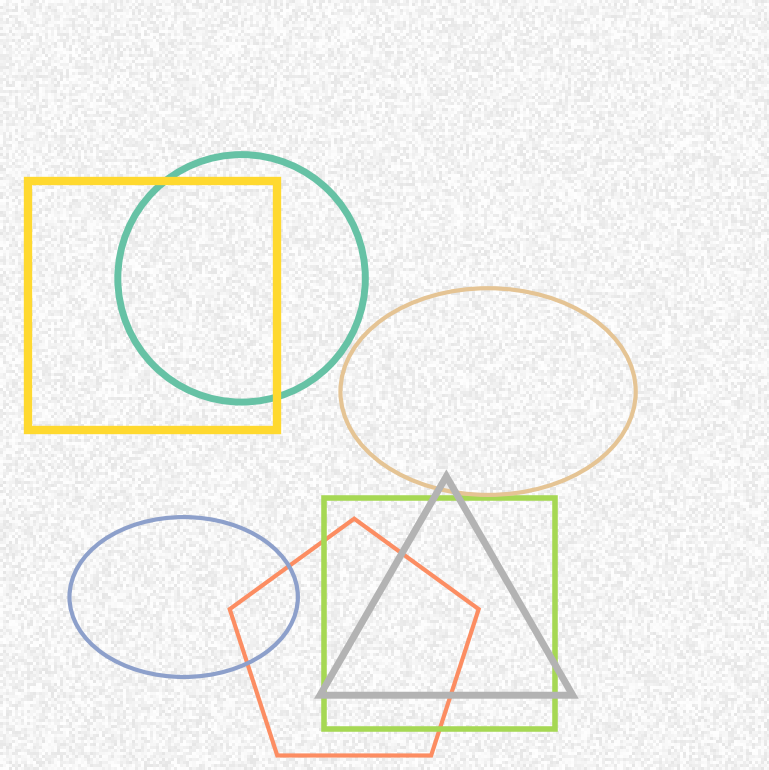[{"shape": "circle", "thickness": 2.5, "radius": 0.8, "center": [0.314, 0.639]}, {"shape": "pentagon", "thickness": 1.5, "radius": 0.85, "center": [0.46, 0.156]}, {"shape": "oval", "thickness": 1.5, "radius": 0.74, "center": [0.239, 0.225]}, {"shape": "square", "thickness": 2, "radius": 0.75, "center": [0.571, 0.203]}, {"shape": "square", "thickness": 3, "radius": 0.81, "center": [0.198, 0.604]}, {"shape": "oval", "thickness": 1.5, "radius": 0.96, "center": [0.634, 0.491]}, {"shape": "triangle", "thickness": 2.5, "radius": 0.95, "center": [0.58, 0.192]}]